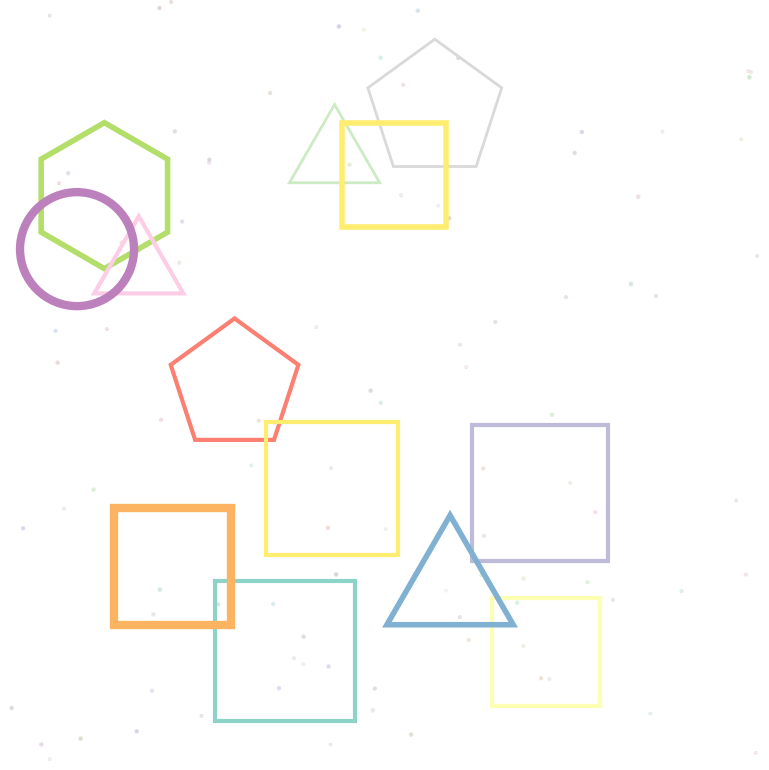[{"shape": "square", "thickness": 1.5, "radius": 0.46, "center": [0.37, 0.154]}, {"shape": "square", "thickness": 1.5, "radius": 0.35, "center": [0.709, 0.153]}, {"shape": "square", "thickness": 1.5, "radius": 0.44, "center": [0.702, 0.36]}, {"shape": "pentagon", "thickness": 1.5, "radius": 0.44, "center": [0.305, 0.499]}, {"shape": "triangle", "thickness": 2, "radius": 0.47, "center": [0.584, 0.236]}, {"shape": "square", "thickness": 3, "radius": 0.38, "center": [0.224, 0.264]}, {"shape": "hexagon", "thickness": 2, "radius": 0.47, "center": [0.136, 0.746]}, {"shape": "triangle", "thickness": 1.5, "radius": 0.33, "center": [0.18, 0.652]}, {"shape": "pentagon", "thickness": 1, "radius": 0.46, "center": [0.565, 0.858]}, {"shape": "circle", "thickness": 3, "radius": 0.37, "center": [0.1, 0.676]}, {"shape": "triangle", "thickness": 1, "radius": 0.34, "center": [0.434, 0.797]}, {"shape": "square", "thickness": 2, "radius": 0.34, "center": [0.511, 0.773]}, {"shape": "square", "thickness": 1.5, "radius": 0.43, "center": [0.431, 0.366]}]